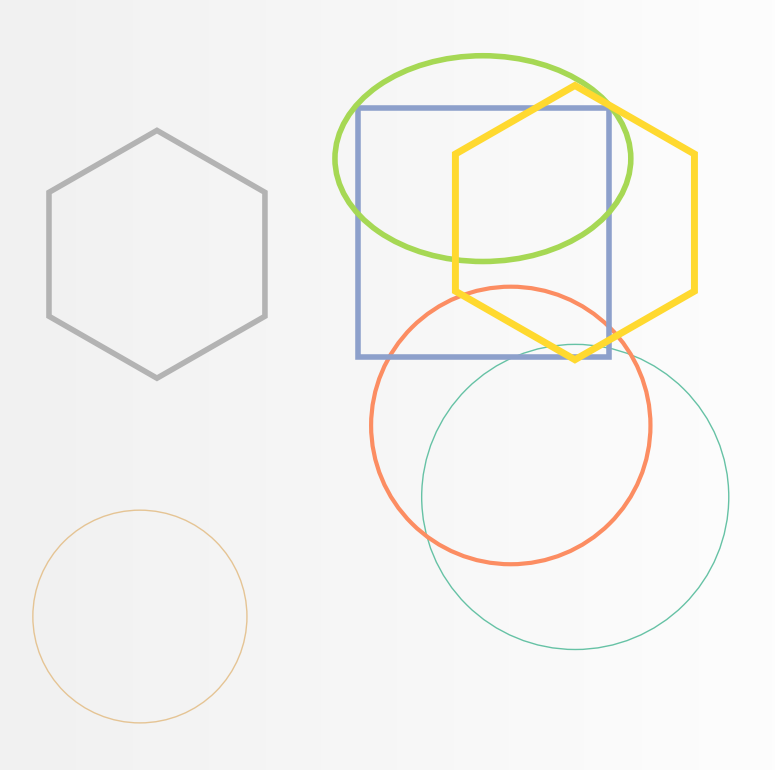[{"shape": "circle", "thickness": 0.5, "radius": 0.99, "center": [0.742, 0.355]}, {"shape": "circle", "thickness": 1.5, "radius": 0.9, "center": [0.659, 0.447]}, {"shape": "square", "thickness": 2, "radius": 0.81, "center": [0.623, 0.698]}, {"shape": "oval", "thickness": 2, "radius": 0.95, "center": [0.623, 0.794]}, {"shape": "hexagon", "thickness": 2.5, "radius": 0.89, "center": [0.742, 0.711]}, {"shape": "circle", "thickness": 0.5, "radius": 0.69, "center": [0.181, 0.199]}, {"shape": "hexagon", "thickness": 2, "radius": 0.8, "center": [0.203, 0.67]}]